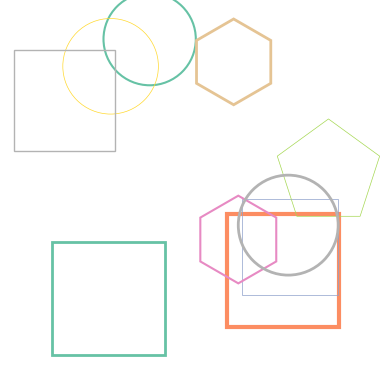[{"shape": "circle", "thickness": 1.5, "radius": 0.6, "center": [0.389, 0.898]}, {"shape": "square", "thickness": 2, "radius": 0.73, "center": [0.282, 0.224]}, {"shape": "square", "thickness": 3, "radius": 0.73, "center": [0.734, 0.297]}, {"shape": "square", "thickness": 0.5, "radius": 0.62, "center": [0.754, 0.357]}, {"shape": "hexagon", "thickness": 1.5, "radius": 0.57, "center": [0.619, 0.378]}, {"shape": "pentagon", "thickness": 0.5, "radius": 0.7, "center": [0.853, 0.551]}, {"shape": "circle", "thickness": 0.5, "radius": 0.62, "center": [0.287, 0.828]}, {"shape": "hexagon", "thickness": 2, "radius": 0.56, "center": [0.607, 0.839]}, {"shape": "square", "thickness": 1, "radius": 0.66, "center": [0.167, 0.739]}, {"shape": "circle", "thickness": 2, "radius": 0.65, "center": [0.749, 0.415]}]